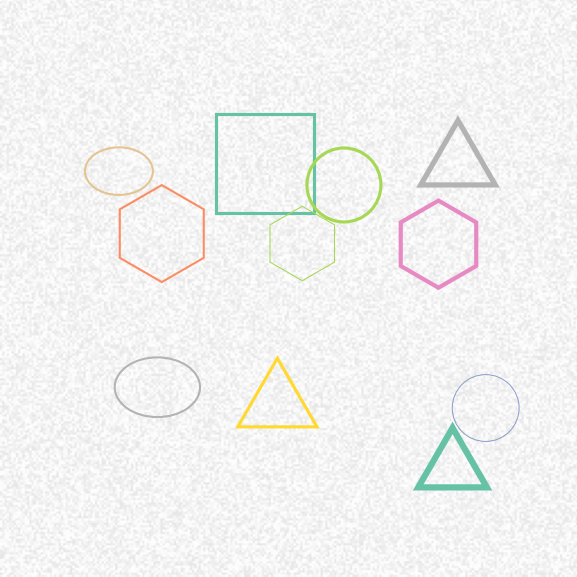[{"shape": "triangle", "thickness": 3, "radius": 0.34, "center": [0.784, 0.19]}, {"shape": "square", "thickness": 1.5, "radius": 0.43, "center": [0.459, 0.716]}, {"shape": "hexagon", "thickness": 1, "radius": 0.42, "center": [0.28, 0.595]}, {"shape": "circle", "thickness": 0.5, "radius": 0.29, "center": [0.841, 0.293]}, {"shape": "hexagon", "thickness": 2, "radius": 0.38, "center": [0.759, 0.576]}, {"shape": "hexagon", "thickness": 0.5, "radius": 0.32, "center": [0.523, 0.578]}, {"shape": "circle", "thickness": 1.5, "radius": 0.32, "center": [0.596, 0.679]}, {"shape": "triangle", "thickness": 1.5, "radius": 0.4, "center": [0.48, 0.3]}, {"shape": "oval", "thickness": 1, "radius": 0.29, "center": [0.206, 0.703]}, {"shape": "triangle", "thickness": 2.5, "radius": 0.37, "center": [0.793, 0.716]}, {"shape": "oval", "thickness": 1, "radius": 0.37, "center": [0.272, 0.329]}]